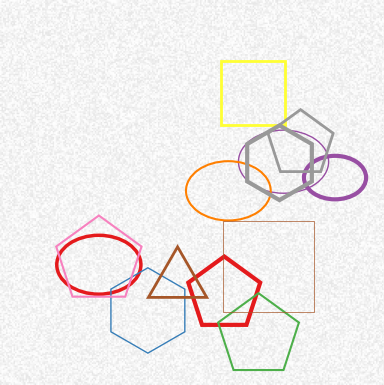[{"shape": "pentagon", "thickness": 3, "radius": 0.49, "center": [0.583, 0.236]}, {"shape": "oval", "thickness": 2.5, "radius": 0.55, "center": [0.257, 0.312]}, {"shape": "hexagon", "thickness": 1, "radius": 0.55, "center": [0.384, 0.194]}, {"shape": "pentagon", "thickness": 1.5, "radius": 0.55, "center": [0.672, 0.128]}, {"shape": "oval", "thickness": 3, "radius": 0.4, "center": [0.87, 0.539]}, {"shape": "oval", "thickness": 1, "radius": 0.59, "center": [0.736, 0.58]}, {"shape": "oval", "thickness": 1.5, "radius": 0.55, "center": [0.593, 0.504]}, {"shape": "square", "thickness": 2, "radius": 0.42, "center": [0.658, 0.757]}, {"shape": "square", "thickness": 0.5, "radius": 0.59, "center": [0.697, 0.309]}, {"shape": "triangle", "thickness": 2, "radius": 0.44, "center": [0.461, 0.271]}, {"shape": "pentagon", "thickness": 1.5, "radius": 0.58, "center": [0.257, 0.324]}, {"shape": "pentagon", "thickness": 2, "radius": 0.45, "center": [0.781, 0.626]}, {"shape": "hexagon", "thickness": 3, "radius": 0.48, "center": [0.726, 0.577]}]